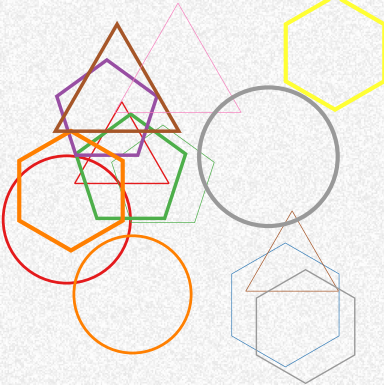[{"shape": "triangle", "thickness": 1, "radius": 0.71, "center": [0.316, 0.594]}, {"shape": "circle", "thickness": 2, "radius": 0.83, "center": [0.174, 0.43]}, {"shape": "hexagon", "thickness": 0.5, "radius": 0.8, "center": [0.741, 0.208]}, {"shape": "pentagon", "thickness": 2.5, "radius": 0.75, "center": [0.34, 0.554]}, {"shape": "pentagon", "thickness": 0.5, "radius": 0.7, "center": [0.423, 0.535]}, {"shape": "pentagon", "thickness": 2.5, "radius": 0.68, "center": [0.278, 0.708]}, {"shape": "hexagon", "thickness": 3, "radius": 0.78, "center": [0.184, 0.505]}, {"shape": "circle", "thickness": 2, "radius": 0.76, "center": [0.344, 0.235]}, {"shape": "hexagon", "thickness": 3, "radius": 0.74, "center": [0.87, 0.863]}, {"shape": "triangle", "thickness": 2.5, "radius": 0.93, "center": [0.304, 0.752]}, {"shape": "triangle", "thickness": 0.5, "radius": 0.7, "center": [0.759, 0.313]}, {"shape": "triangle", "thickness": 0.5, "radius": 0.95, "center": [0.462, 0.803]}, {"shape": "hexagon", "thickness": 1, "radius": 0.74, "center": [0.794, 0.152]}, {"shape": "circle", "thickness": 3, "radius": 0.9, "center": [0.697, 0.593]}]